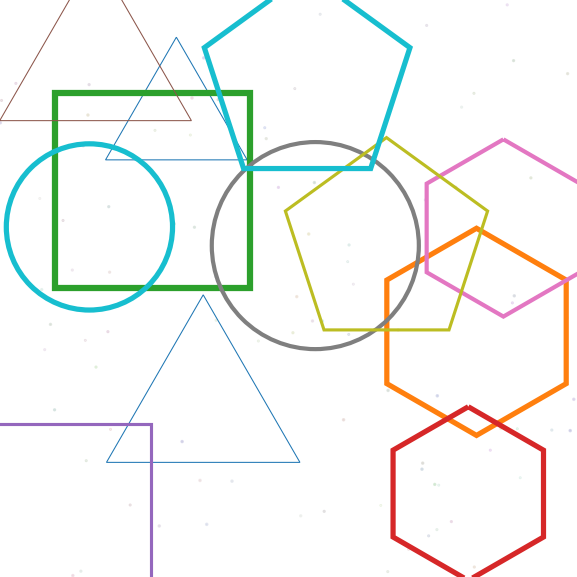[{"shape": "triangle", "thickness": 0.5, "radius": 0.71, "center": [0.305, 0.793]}, {"shape": "triangle", "thickness": 0.5, "radius": 0.97, "center": [0.352, 0.295]}, {"shape": "hexagon", "thickness": 2.5, "radius": 0.9, "center": [0.825, 0.425]}, {"shape": "square", "thickness": 3, "radius": 0.84, "center": [0.265, 0.669]}, {"shape": "hexagon", "thickness": 2.5, "radius": 0.75, "center": [0.811, 0.144]}, {"shape": "square", "thickness": 1.5, "radius": 0.69, "center": [0.123, 0.127]}, {"shape": "triangle", "thickness": 0.5, "radius": 0.96, "center": [0.165, 0.886]}, {"shape": "hexagon", "thickness": 2, "radius": 0.77, "center": [0.872, 0.604]}, {"shape": "circle", "thickness": 2, "radius": 0.9, "center": [0.546, 0.574]}, {"shape": "pentagon", "thickness": 1.5, "radius": 0.92, "center": [0.669, 0.577]}, {"shape": "pentagon", "thickness": 2.5, "radius": 0.94, "center": [0.532, 0.859]}, {"shape": "circle", "thickness": 2.5, "radius": 0.72, "center": [0.155, 0.606]}]